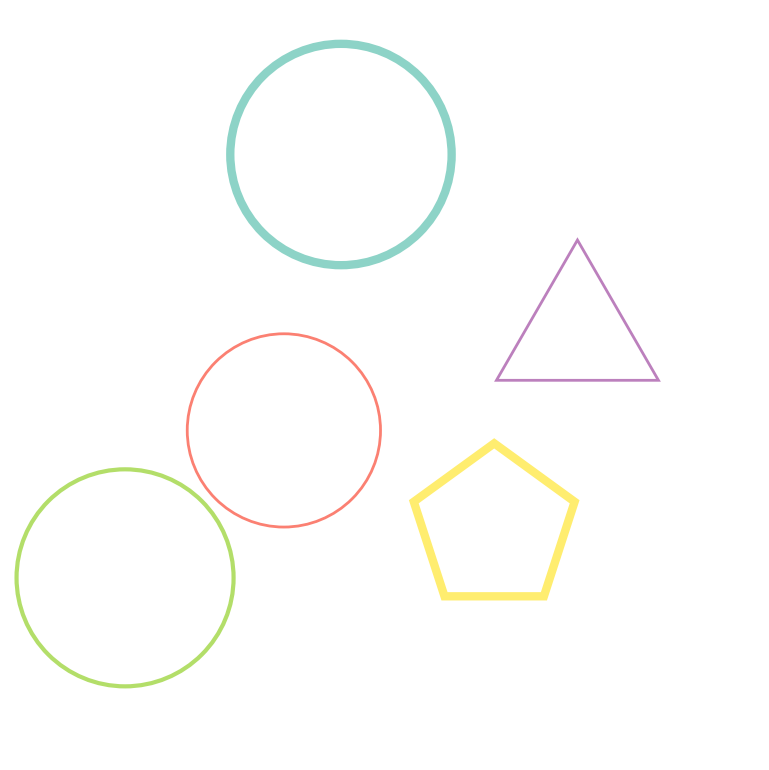[{"shape": "circle", "thickness": 3, "radius": 0.72, "center": [0.443, 0.799]}, {"shape": "circle", "thickness": 1, "radius": 0.63, "center": [0.369, 0.441]}, {"shape": "circle", "thickness": 1.5, "radius": 0.7, "center": [0.162, 0.25]}, {"shape": "triangle", "thickness": 1, "radius": 0.61, "center": [0.75, 0.567]}, {"shape": "pentagon", "thickness": 3, "radius": 0.55, "center": [0.642, 0.314]}]